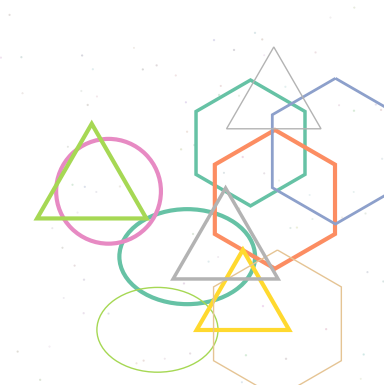[{"shape": "oval", "thickness": 3, "radius": 0.88, "center": [0.486, 0.333]}, {"shape": "hexagon", "thickness": 2.5, "radius": 0.82, "center": [0.651, 0.629]}, {"shape": "hexagon", "thickness": 3, "radius": 0.9, "center": [0.714, 0.482]}, {"shape": "hexagon", "thickness": 2, "radius": 0.95, "center": [0.871, 0.607]}, {"shape": "circle", "thickness": 3, "radius": 0.68, "center": [0.282, 0.503]}, {"shape": "oval", "thickness": 1, "radius": 0.79, "center": [0.409, 0.143]}, {"shape": "triangle", "thickness": 3, "radius": 0.82, "center": [0.238, 0.515]}, {"shape": "triangle", "thickness": 3, "radius": 0.69, "center": [0.631, 0.212]}, {"shape": "hexagon", "thickness": 1, "radius": 0.96, "center": [0.721, 0.159]}, {"shape": "triangle", "thickness": 2.5, "radius": 0.79, "center": [0.586, 0.354]}, {"shape": "triangle", "thickness": 1, "radius": 0.71, "center": [0.711, 0.736]}]